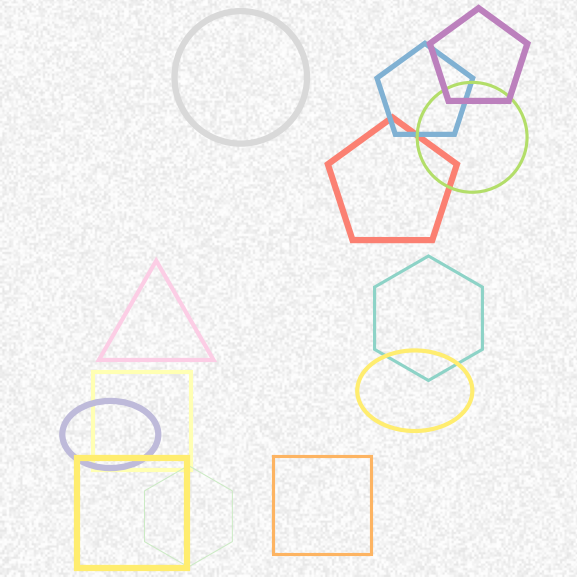[{"shape": "hexagon", "thickness": 1.5, "radius": 0.54, "center": [0.742, 0.448]}, {"shape": "square", "thickness": 2, "radius": 0.42, "center": [0.246, 0.27]}, {"shape": "oval", "thickness": 3, "radius": 0.42, "center": [0.191, 0.247]}, {"shape": "pentagon", "thickness": 3, "radius": 0.59, "center": [0.679, 0.678]}, {"shape": "pentagon", "thickness": 2.5, "radius": 0.44, "center": [0.736, 0.837]}, {"shape": "square", "thickness": 1.5, "radius": 0.43, "center": [0.557, 0.125]}, {"shape": "circle", "thickness": 1.5, "radius": 0.48, "center": [0.818, 0.761]}, {"shape": "triangle", "thickness": 2, "radius": 0.57, "center": [0.27, 0.433]}, {"shape": "circle", "thickness": 3, "radius": 0.57, "center": [0.417, 0.865]}, {"shape": "pentagon", "thickness": 3, "radius": 0.44, "center": [0.829, 0.896]}, {"shape": "hexagon", "thickness": 0.5, "radius": 0.44, "center": [0.326, 0.105]}, {"shape": "oval", "thickness": 2, "radius": 0.5, "center": [0.718, 0.323]}, {"shape": "square", "thickness": 3, "radius": 0.48, "center": [0.228, 0.11]}]